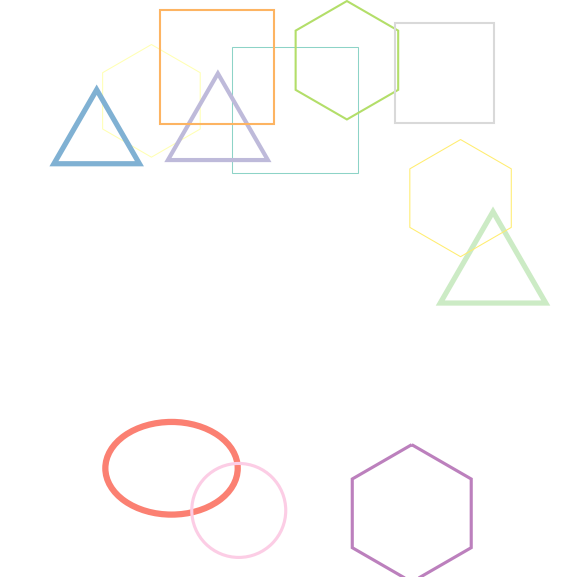[{"shape": "square", "thickness": 0.5, "radius": 0.55, "center": [0.511, 0.808]}, {"shape": "hexagon", "thickness": 0.5, "radius": 0.49, "center": [0.262, 0.824]}, {"shape": "triangle", "thickness": 2, "radius": 0.5, "center": [0.377, 0.772]}, {"shape": "oval", "thickness": 3, "radius": 0.57, "center": [0.297, 0.188]}, {"shape": "triangle", "thickness": 2.5, "radius": 0.43, "center": [0.167, 0.758]}, {"shape": "square", "thickness": 1, "radius": 0.49, "center": [0.376, 0.884]}, {"shape": "hexagon", "thickness": 1, "radius": 0.51, "center": [0.601, 0.895]}, {"shape": "circle", "thickness": 1.5, "radius": 0.41, "center": [0.413, 0.115]}, {"shape": "square", "thickness": 1, "radius": 0.43, "center": [0.77, 0.873]}, {"shape": "hexagon", "thickness": 1.5, "radius": 0.59, "center": [0.713, 0.11]}, {"shape": "triangle", "thickness": 2.5, "radius": 0.53, "center": [0.854, 0.527]}, {"shape": "hexagon", "thickness": 0.5, "radius": 0.51, "center": [0.797, 0.656]}]